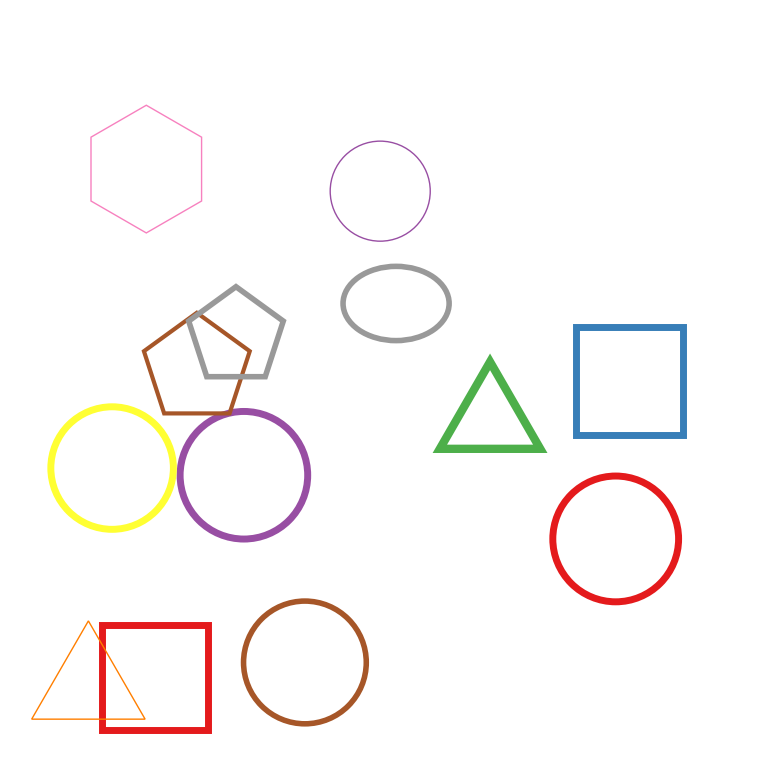[{"shape": "square", "thickness": 2.5, "radius": 0.34, "center": [0.201, 0.121]}, {"shape": "circle", "thickness": 2.5, "radius": 0.41, "center": [0.8, 0.3]}, {"shape": "square", "thickness": 2.5, "radius": 0.35, "center": [0.818, 0.505]}, {"shape": "triangle", "thickness": 3, "radius": 0.38, "center": [0.636, 0.455]}, {"shape": "circle", "thickness": 0.5, "radius": 0.32, "center": [0.494, 0.752]}, {"shape": "circle", "thickness": 2.5, "radius": 0.41, "center": [0.317, 0.383]}, {"shape": "triangle", "thickness": 0.5, "radius": 0.43, "center": [0.115, 0.109]}, {"shape": "circle", "thickness": 2.5, "radius": 0.4, "center": [0.146, 0.392]}, {"shape": "pentagon", "thickness": 1.5, "radius": 0.36, "center": [0.256, 0.522]}, {"shape": "circle", "thickness": 2, "radius": 0.4, "center": [0.396, 0.14]}, {"shape": "hexagon", "thickness": 0.5, "radius": 0.41, "center": [0.19, 0.78]}, {"shape": "oval", "thickness": 2, "radius": 0.34, "center": [0.514, 0.606]}, {"shape": "pentagon", "thickness": 2, "radius": 0.32, "center": [0.306, 0.563]}]